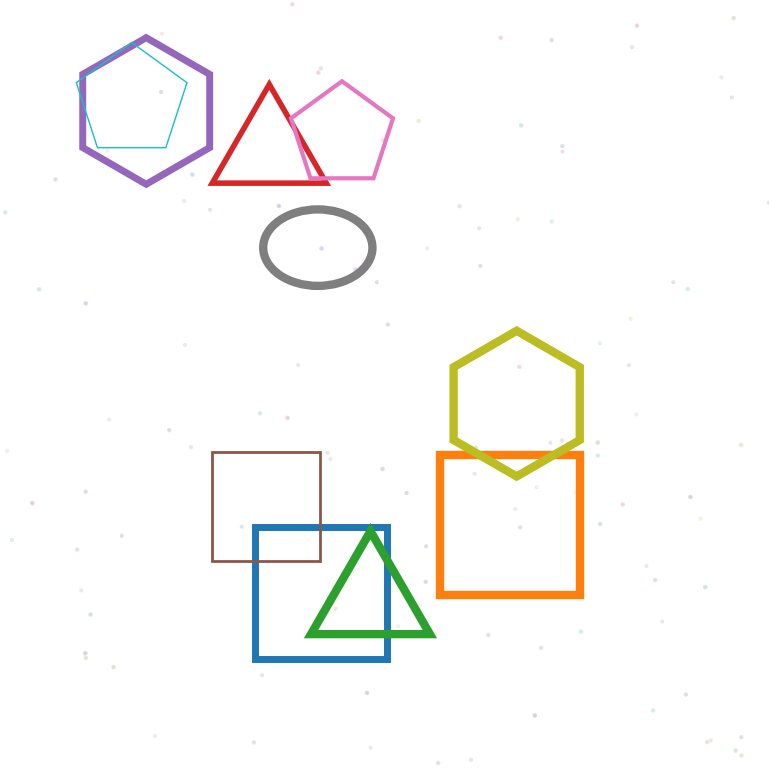[{"shape": "square", "thickness": 2.5, "radius": 0.43, "center": [0.417, 0.23]}, {"shape": "square", "thickness": 3, "radius": 0.45, "center": [0.662, 0.319]}, {"shape": "triangle", "thickness": 3, "radius": 0.45, "center": [0.481, 0.221]}, {"shape": "triangle", "thickness": 2, "radius": 0.43, "center": [0.35, 0.805]}, {"shape": "hexagon", "thickness": 2.5, "radius": 0.48, "center": [0.19, 0.856]}, {"shape": "square", "thickness": 1, "radius": 0.35, "center": [0.345, 0.342]}, {"shape": "pentagon", "thickness": 1.5, "radius": 0.35, "center": [0.444, 0.825]}, {"shape": "oval", "thickness": 3, "radius": 0.35, "center": [0.413, 0.678]}, {"shape": "hexagon", "thickness": 3, "radius": 0.47, "center": [0.671, 0.476]}, {"shape": "pentagon", "thickness": 0.5, "radius": 0.38, "center": [0.171, 0.869]}]